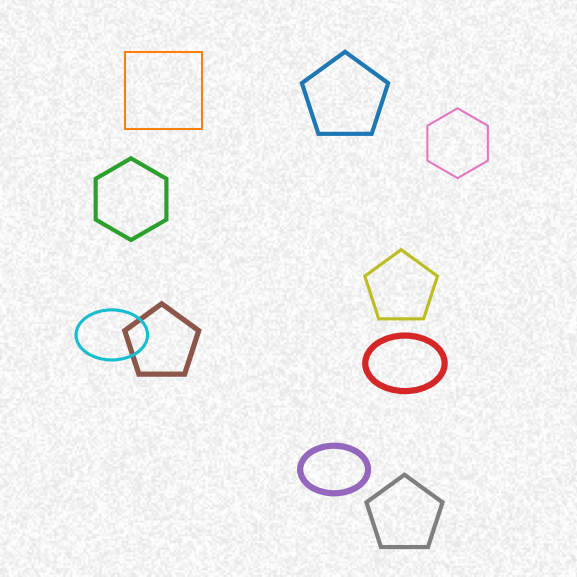[{"shape": "pentagon", "thickness": 2, "radius": 0.39, "center": [0.597, 0.831]}, {"shape": "square", "thickness": 1, "radius": 0.33, "center": [0.284, 0.843]}, {"shape": "hexagon", "thickness": 2, "radius": 0.35, "center": [0.227, 0.654]}, {"shape": "oval", "thickness": 3, "radius": 0.34, "center": [0.701, 0.37]}, {"shape": "oval", "thickness": 3, "radius": 0.29, "center": [0.579, 0.186]}, {"shape": "pentagon", "thickness": 2.5, "radius": 0.34, "center": [0.28, 0.406]}, {"shape": "hexagon", "thickness": 1, "radius": 0.3, "center": [0.792, 0.751]}, {"shape": "pentagon", "thickness": 2, "radius": 0.35, "center": [0.7, 0.108]}, {"shape": "pentagon", "thickness": 1.5, "radius": 0.33, "center": [0.695, 0.501]}, {"shape": "oval", "thickness": 1.5, "radius": 0.31, "center": [0.194, 0.419]}]